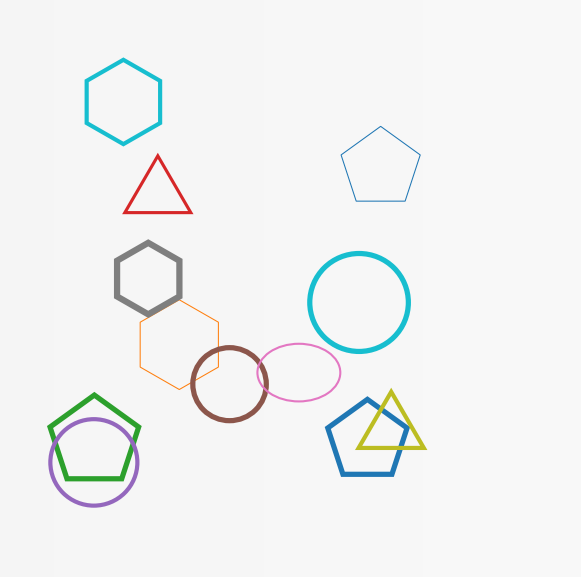[{"shape": "pentagon", "thickness": 0.5, "radius": 0.36, "center": [0.655, 0.709]}, {"shape": "pentagon", "thickness": 2.5, "radius": 0.36, "center": [0.632, 0.236]}, {"shape": "hexagon", "thickness": 0.5, "radius": 0.39, "center": [0.308, 0.402]}, {"shape": "pentagon", "thickness": 2.5, "radius": 0.4, "center": [0.162, 0.235]}, {"shape": "triangle", "thickness": 1.5, "radius": 0.33, "center": [0.272, 0.664]}, {"shape": "circle", "thickness": 2, "radius": 0.37, "center": [0.161, 0.198]}, {"shape": "circle", "thickness": 2.5, "radius": 0.32, "center": [0.395, 0.334]}, {"shape": "oval", "thickness": 1, "radius": 0.36, "center": [0.514, 0.354]}, {"shape": "hexagon", "thickness": 3, "radius": 0.31, "center": [0.255, 0.517]}, {"shape": "triangle", "thickness": 2, "radius": 0.32, "center": [0.673, 0.256]}, {"shape": "hexagon", "thickness": 2, "radius": 0.36, "center": [0.212, 0.823]}, {"shape": "circle", "thickness": 2.5, "radius": 0.42, "center": [0.618, 0.475]}]